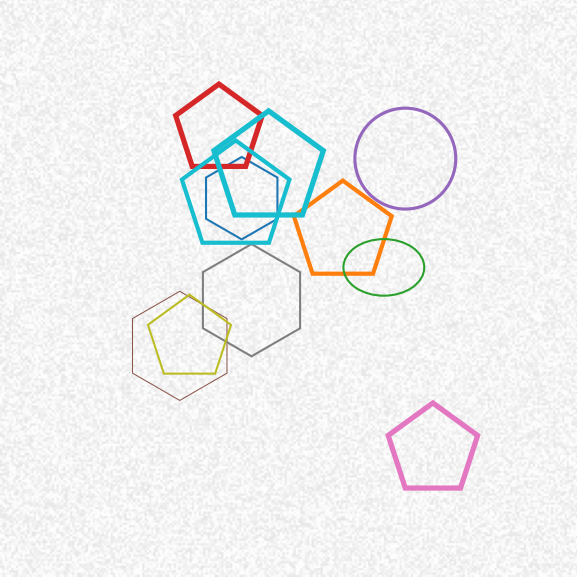[{"shape": "hexagon", "thickness": 1, "radius": 0.36, "center": [0.419, 0.656]}, {"shape": "pentagon", "thickness": 2, "radius": 0.45, "center": [0.594, 0.597]}, {"shape": "oval", "thickness": 1, "radius": 0.35, "center": [0.665, 0.536]}, {"shape": "pentagon", "thickness": 2.5, "radius": 0.39, "center": [0.379, 0.775]}, {"shape": "circle", "thickness": 1.5, "radius": 0.44, "center": [0.702, 0.724]}, {"shape": "hexagon", "thickness": 0.5, "radius": 0.47, "center": [0.311, 0.4]}, {"shape": "pentagon", "thickness": 2.5, "radius": 0.41, "center": [0.75, 0.22]}, {"shape": "hexagon", "thickness": 1, "radius": 0.49, "center": [0.435, 0.479]}, {"shape": "pentagon", "thickness": 1, "radius": 0.38, "center": [0.328, 0.413]}, {"shape": "pentagon", "thickness": 2, "radius": 0.49, "center": [0.408, 0.658]}, {"shape": "pentagon", "thickness": 2.5, "radius": 0.5, "center": [0.465, 0.707]}]